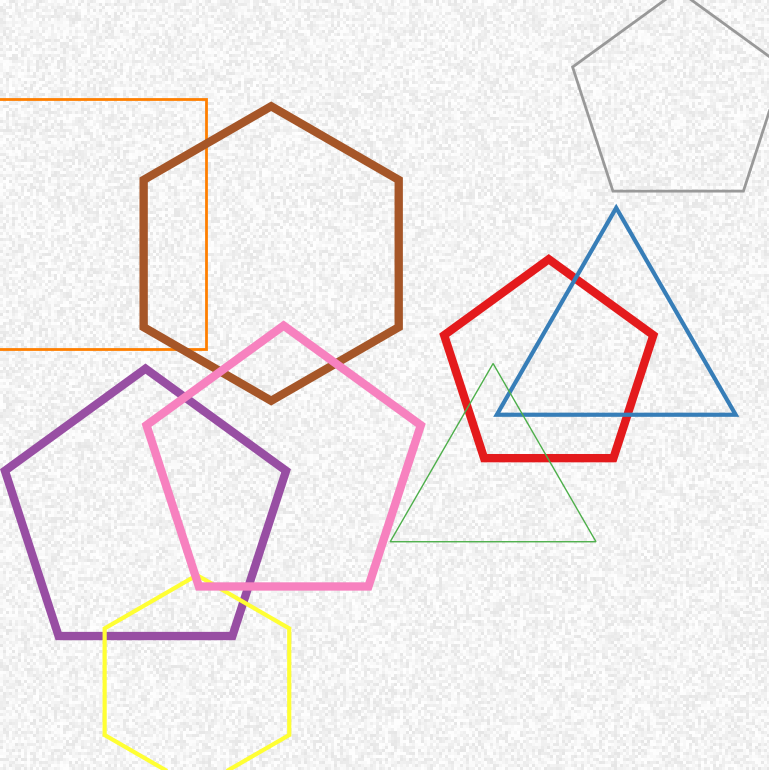[{"shape": "pentagon", "thickness": 3, "radius": 0.71, "center": [0.713, 0.521]}, {"shape": "triangle", "thickness": 1.5, "radius": 0.9, "center": [0.8, 0.551]}, {"shape": "triangle", "thickness": 0.5, "radius": 0.77, "center": [0.64, 0.374]}, {"shape": "pentagon", "thickness": 3, "radius": 0.96, "center": [0.189, 0.329]}, {"shape": "square", "thickness": 1, "radius": 0.81, "center": [0.105, 0.709]}, {"shape": "hexagon", "thickness": 1.5, "radius": 0.69, "center": [0.256, 0.115]}, {"shape": "hexagon", "thickness": 3, "radius": 0.96, "center": [0.352, 0.671]}, {"shape": "pentagon", "thickness": 3, "radius": 0.94, "center": [0.368, 0.39]}, {"shape": "pentagon", "thickness": 1, "radius": 0.72, "center": [0.881, 0.868]}]